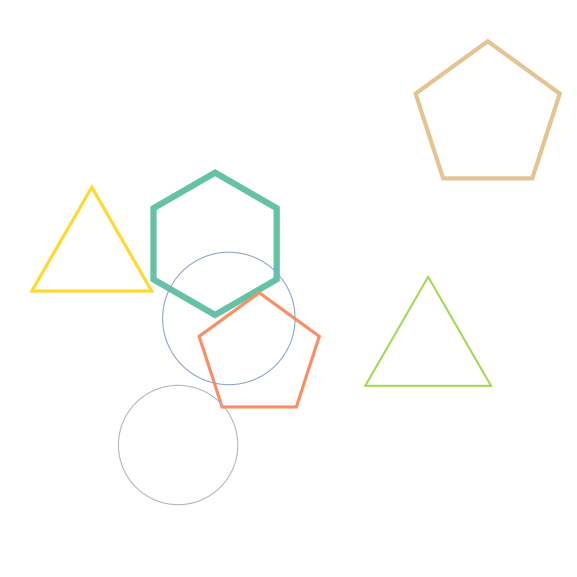[{"shape": "hexagon", "thickness": 3, "radius": 0.62, "center": [0.372, 0.577]}, {"shape": "pentagon", "thickness": 1.5, "radius": 0.55, "center": [0.449, 0.383]}, {"shape": "circle", "thickness": 0.5, "radius": 0.57, "center": [0.396, 0.448]}, {"shape": "triangle", "thickness": 1, "radius": 0.63, "center": [0.741, 0.394]}, {"shape": "triangle", "thickness": 1.5, "radius": 0.6, "center": [0.159, 0.555]}, {"shape": "pentagon", "thickness": 2, "radius": 0.66, "center": [0.844, 0.796]}, {"shape": "circle", "thickness": 0.5, "radius": 0.52, "center": [0.308, 0.229]}]